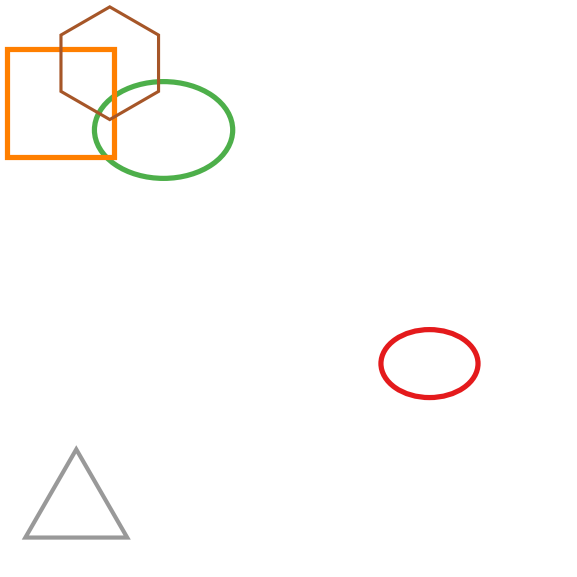[{"shape": "oval", "thickness": 2.5, "radius": 0.42, "center": [0.744, 0.37]}, {"shape": "oval", "thickness": 2.5, "radius": 0.6, "center": [0.283, 0.774]}, {"shape": "square", "thickness": 2.5, "radius": 0.47, "center": [0.105, 0.82]}, {"shape": "hexagon", "thickness": 1.5, "radius": 0.49, "center": [0.19, 0.89]}, {"shape": "triangle", "thickness": 2, "radius": 0.51, "center": [0.132, 0.119]}]